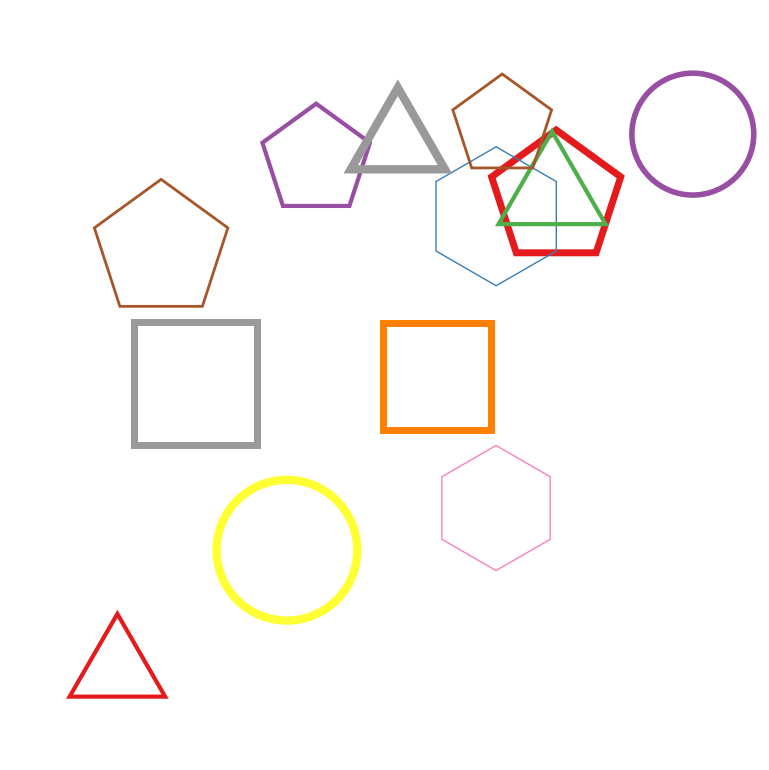[{"shape": "triangle", "thickness": 1.5, "radius": 0.36, "center": [0.152, 0.131]}, {"shape": "pentagon", "thickness": 2.5, "radius": 0.44, "center": [0.722, 0.743]}, {"shape": "hexagon", "thickness": 0.5, "radius": 0.45, "center": [0.644, 0.719]}, {"shape": "triangle", "thickness": 1.5, "radius": 0.4, "center": [0.717, 0.749]}, {"shape": "circle", "thickness": 2, "radius": 0.4, "center": [0.9, 0.826]}, {"shape": "pentagon", "thickness": 1.5, "radius": 0.37, "center": [0.411, 0.792]}, {"shape": "square", "thickness": 2.5, "radius": 0.35, "center": [0.568, 0.511]}, {"shape": "circle", "thickness": 3, "radius": 0.46, "center": [0.373, 0.285]}, {"shape": "pentagon", "thickness": 1, "radius": 0.46, "center": [0.209, 0.676]}, {"shape": "pentagon", "thickness": 1, "radius": 0.34, "center": [0.652, 0.836]}, {"shape": "hexagon", "thickness": 0.5, "radius": 0.41, "center": [0.644, 0.34]}, {"shape": "square", "thickness": 2.5, "radius": 0.4, "center": [0.254, 0.502]}, {"shape": "triangle", "thickness": 3, "radius": 0.35, "center": [0.517, 0.815]}]